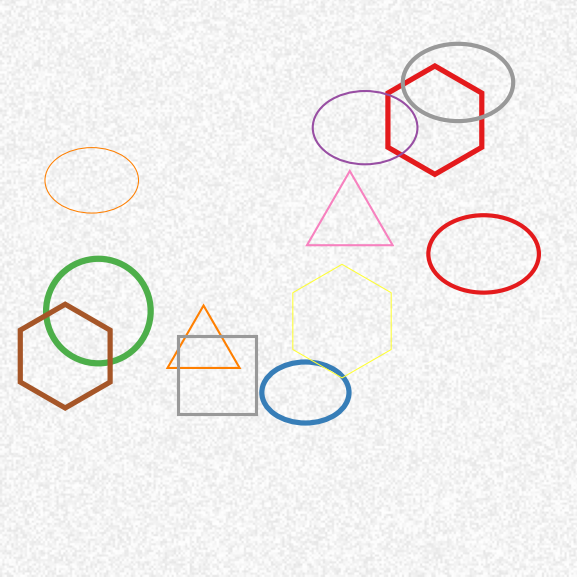[{"shape": "oval", "thickness": 2, "radius": 0.48, "center": [0.837, 0.559]}, {"shape": "hexagon", "thickness": 2.5, "radius": 0.47, "center": [0.753, 0.791]}, {"shape": "oval", "thickness": 2.5, "radius": 0.38, "center": [0.529, 0.319]}, {"shape": "circle", "thickness": 3, "radius": 0.45, "center": [0.17, 0.461]}, {"shape": "oval", "thickness": 1, "radius": 0.45, "center": [0.632, 0.778]}, {"shape": "triangle", "thickness": 1, "radius": 0.36, "center": [0.352, 0.398]}, {"shape": "oval", "thickness": 0.5, "radius": 0.4, "center": [0.159, 0.687]}, {"shape": "hexagon", "thickness": 0.5, "radius": 0.49, "center": [0.592, 0.443]}, {"shape": "hexagon", "thickness": 2.5, "radius": 0.45, "center": [0.113, 0.382]}, {"shape": "triangle", "thickness": 1, "radius": 0.43, "center": [0.606, 0.617]}, {"shape": "square", "thickness": 1.5, "radius": 0.34, "center": [0.376, 0.35]}, {"shape": "oval", "thickness": 2, "radius": 0.48, "center": [0.793, 0.856]}]